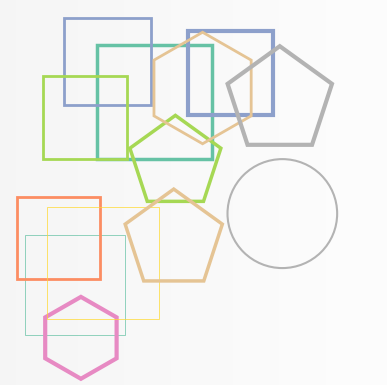[{"shape": "square", "thickness": 2.5, "radius": 0.74, "center": [0.398, 0.735]}, {"shape": "square", "thickness": 0.5, "radius": 0.65, "center": [0.194, 0.26]}, {"shape": "square", "thickness": 2, "radius": 0.53, "center": [0.151, 0.381]}, {"shape": "square", "thickness": 2, "radius": 0.56, "center": [0.278, 0.841]}, {"shape": "square", "thickness": 3, "radius": 0.55, "center": [0.594, 0.81]}, {"shape": "hexagon", "thickness": 3, "radius": 0.53, "center": [0.209, 0.123]}, {"shape": "pentagon", "thickness": 2.5, "radius": 0.62, "center": [0.453, 0.577]}, {"shape": "square", "thickness": 2, "radius": 0.54, "center": [0.219, 0.695]}, {"shape": "square", "thickness": 0.5, "radius": 0.73, "center": [0.265, 0.316]}, {"shape": "pentagon", "thickness": 2.5, "radius": 0.66, "center": [0.448, 0.377]}, {"shape": "hexagon", "thickness": 2, "radius": 0.72, "center": [0.523, 0.771]}, {"shape": "pentagon", "thickness": 3, "radius": 0.71, "center": [0.722, 0.738]}, {"shape": "circle", "thickness": 1.5, "radius": 0.71, "center": [0.729, 0.445]}]